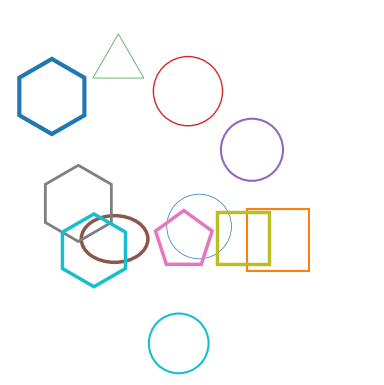[{"shape": "hexagon", "thickness": 3, "radius": 0.49, "center": [0.135, 0.749]}, {"shape": "circle", "thickness": 0.5, "radius": 0.42, "center": [0.517, 0.412]}, {"shape": "square", "thickness": 1.5, "radius": 0.4, "center": [0.722, 0.377]}, {"shape": "triangle", "thickness": 0.5, "radius": 0.38, "center": [0.307, 0.835]}, {"shape": "circle", "thickness": 1, "radius": 0.45, "center": [0.488, 0.763]}, {"shape": "circle", "thickness": 1.5, "radius": 0.4, "center": [0.654, 0.611]}, {"shape": "oval", "thickness": 2.5, "radius": 0.43, "center": [0.298, 0.379]}, {"shape": "pentagon", "thickness": 2.5, "radius": 0.39, "center": [0.477, 0.376]}, {"shape": "hexagon", "thickness": 2, "radius": 0.5, "center": [0.204, 0.472]}, {"shape": "square", "thickness": 2.5, "radius": 0.34, "center": [0.632, 0.381]}, {"shape": "circle", "thickness": 1.5, "radius": 0.39, "center": [0.464, 0.108]}, {"shape": "hexagon", "thickness": 2.5, "radius": 0.47, "center": [0.244, 0.35]}]